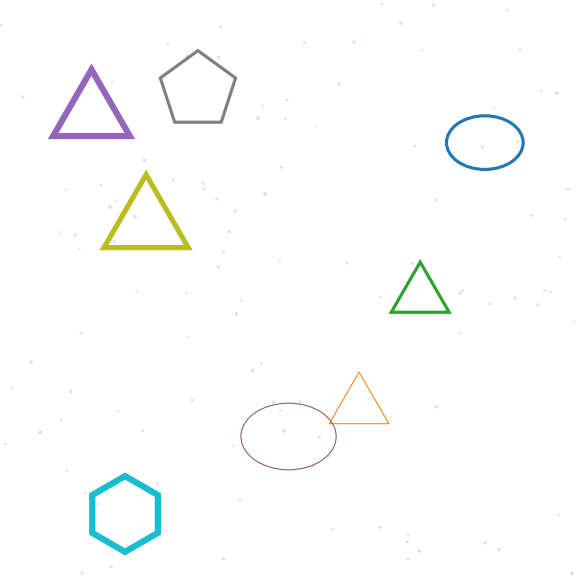[{"shape": "oval", "thickness": 1.5, "radius": 0.33, "center": [0.84, 0.752]}, {"shape": "triangle", "thickness": 0.5, "radius": 0.3, "center": [0.622, 0.295]}, {"shape": "triangle", "thickness": 1.5, "radius": 0.29, "center": [0.728, 0.487]}, {"shape": "triangle", "thickness": 3, "radius": 0.38, "center": [0.158, 0.802]}, {"shape": "oval", "thickness": 0.5, "radius": 0.41, "center": [0.5, 0.243]}, {"shape": "pentagon", "thickness": 1.5, "radius": 0.34, "center": [0.343, 0.843]}, {"shape": "triangle", "thickness": 2.5, "radius": 0.42, "center": [0.253, 0.613]}, {"shape": "hexagon", "thickness": 3, "radius": 0.33, "center": [0.217, 0.109]}]